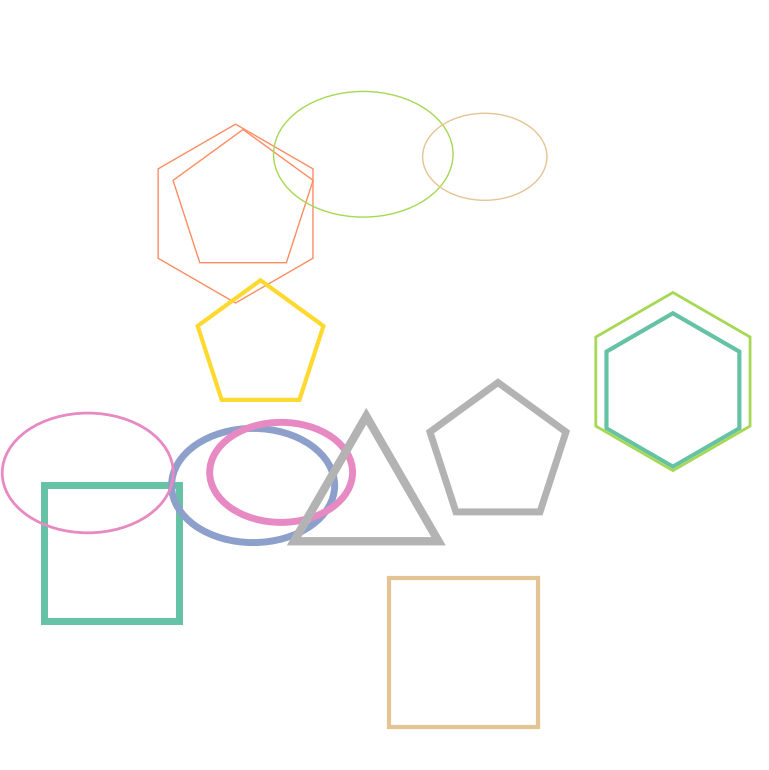[{"shape": "square", "thickness": 2.5, "radius": 0.44, "center": [0.144, 0.282]}, {"shape": "hexagon", "thickness": 1.5, "radius": 0.5, "center": [0.874, 0.494]}, {"shape": "pentagon", "thickness": 0.5, "radius": 0.48, "center": [0.316, 0.736]}, {"shape": "hexagon", "thickness": 0.5, "radius": 0.58, "center": [0.306, 0.723]}, {"shape": "oval", "thickness": 2.5, "radius": 0.53, "center": [0.329, 0.369]}, {"shape": "oval", "thickness": 2.5, "radius": 0.46, "center": [0.365, 0.387]}, {"shape": "oval", "thickness": 1, "radius": 0.56, "center": [0.114, 0.386]}, {"shape": "oval", "thickness": 0.5, "radius": 0.58, "center": [0.472, 0.8]}, {"shape": "hexagon", "thickness": 1, "radius": 0.58, "center": [0.874, 0.504]}, {"shape": "pentagon", "thickness": 1.5, "radius": 0.43, "center": [0.338, 0.55]}, {"shape": "oval", "thickness": 0.5, "radius": 0.4, "center": [0.63, 0.796]}, {"shape": "square", "thickness": 1.5, "radius": 0.49, "center": [0.602, 0.153]}, {"shape": "triangle", "thickness": 3, "radius": 0.54, "center": [0.476, 0.351]}, {"shape": "pentagon", "thickness": 2.5, "radius": 0.46, "center": [0.647, 0.41]}]